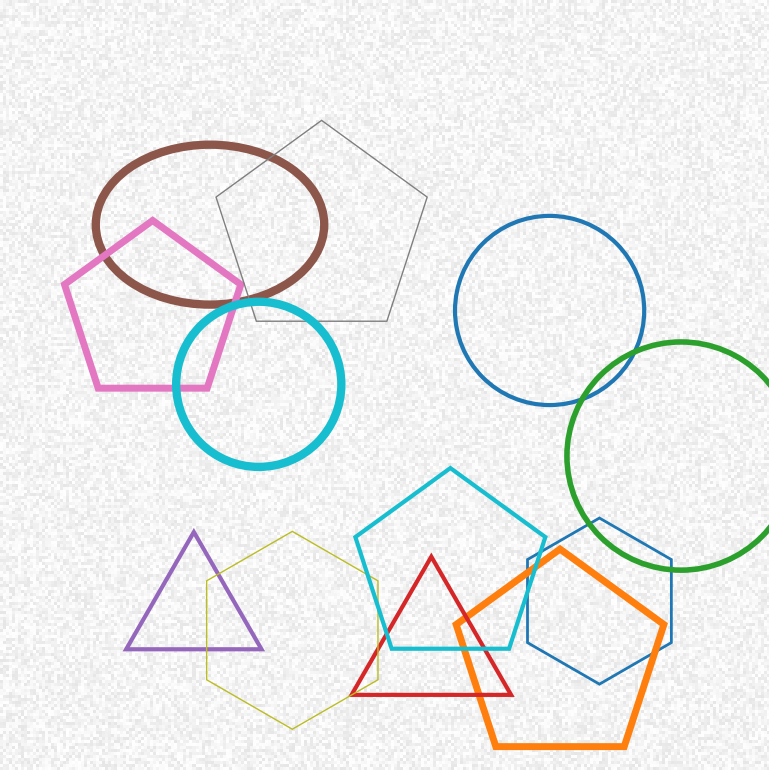[{"shape": "hexagon", "thickness": 1, "radius": 0.54, "center": [0.778, 0.219]}, {"shape": "circle", "thickness": 1.5, "radius": 0.61, "center": [0.714, 0.597]}, {"shape": "pentagon", "thickness": 2.5, "radius": 0.71, "center": [0.727, 0.145]}, {"shape": "circle", "thickness": 2, "radius": 0.74, "center": [0.884, 0.408]}, {"shape": "triangle", "thickness": 1.5, "radius": 0.6, "center": [0.56, 0.157]}, {"shape": "triangle", "thickness": 1.5, "radius": 0.51, "center": [0.252, 0.208]}, {"shape": "oval", "thickness": 3, "radius": 0.74, "center": [0.273, 0.708]}, {"shape": "pentagon", "thickness": 2.5, "radius": 0.6, "center": [0.198, 0.593]}, {"shape": "pentagon", "thickness": 0.5, "radius": 0.72, "center": [0.418, 0.699]}, {"shape": "hexagon", "thickness": 0.5, "radius": 0.64, "center": [0.38, 0.181]}, {"shape": "circle", "thickness": 3, "radius": 0.54, "center": [0.336, 0.501]}, {"shape": "pentagon", "thickness": 1.5, "radius": 0.65, "center": [0.585, 0.262]}]